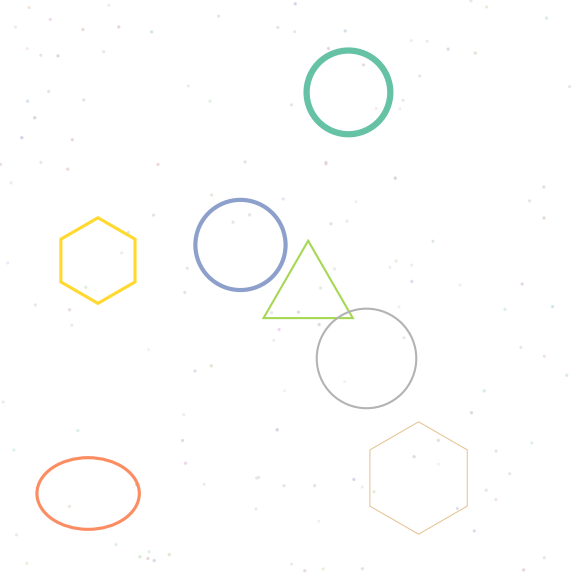[{"shape": "circle", "thickness": 3, "radius": 0.36, "center": [0.603, 0.839]}, {"shape": "oval", "thickness": 1.5, "radius": 0.44, "center": [0.153, 0.145]}, {"shape": "circle", "thickness": 2, "radius": 0.39, "center": [0.416, 0.575]}, {"shape": "triangle", "thickness": 1, "radius": 0.45, "center": [0.534, 0.493]}, {"shape": "hexagon", "thickness": 1.5, "radius": 0.37, "center": [0.17, 0.548]}, {"shape": "hexagon", "thickness": 0.5, "radius": 0.49, "center": [0.725, 0.171]}, {"shape": "circle", "thickness": 1, "radius": 0.43, "center": [0.635, 0.378]}]